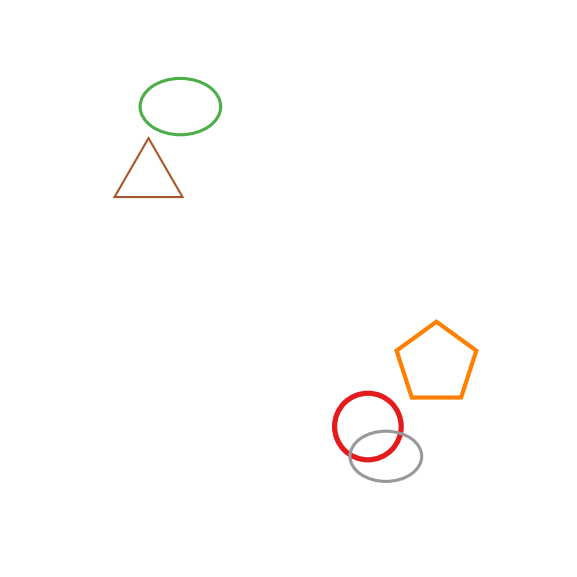[{"shape": "circle", "thickness": 2.5, "radius": 0.29, "center": [0.637, 0.261]}, {"shape": "oval", "thickness": 1.5, "radius": 0.35, "center": [0.312, 0.815]}, {"shape": "pentagon", "thickness": 2, "radius": 0.36, "center": [0.756, 0.369]}, {"shape": "triangle", "thickness": 1, "radius": 0.34, "center": [0.257, 0.692]}, {"shape": "oval", "thickness": 1.5, "radius": 0.31, "center": [0.668, 0.209]}]